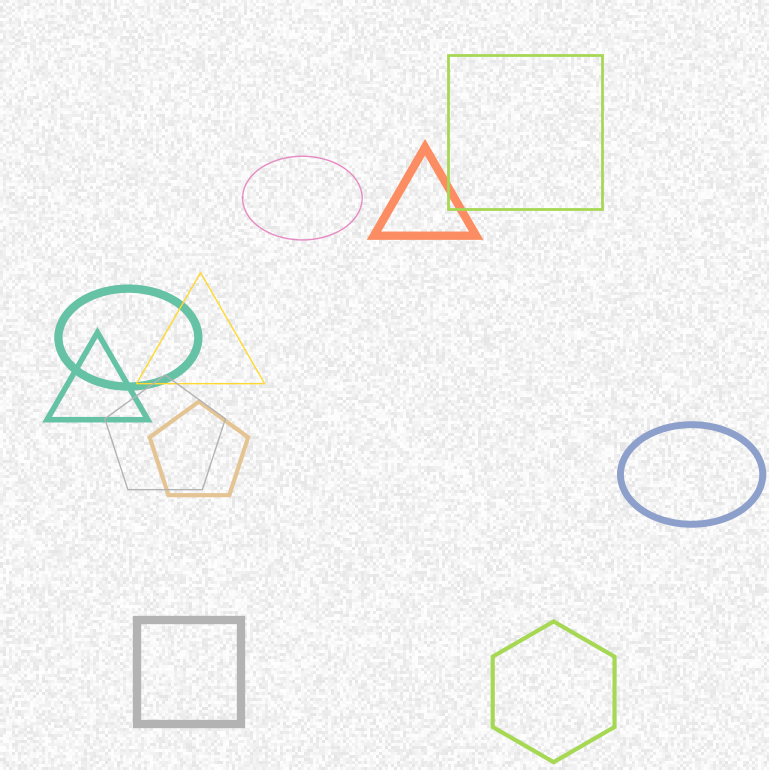[{"shape": "triangle", "thickness": 2, "radius": 0.38, "center": [0.127, 0.493]}, {"shape": "oval", "thickness": 3, "radius": 0.45, "center": [0.167, 0.562]}, {"shape": "triangle", "thickness": 3, "radius": 0.38, "center": [0.552, 0.732]}, {"shape": "oval", "thickness": 2.5, "radius": 0.46, "center": [0.898, 0.384]}, {"shape": "oval", "thickness": 0.5, "radius": 0.39, "center": [0.393, 0.743]}, {"shape": "square", "thickness": 1, "radius": 0.5, "center": [0.682, 0.828]}, {"shape": "hexagon", "thickness": 1.5, "radius": 0.46, "center": [0.719, 0.102]}, {"shape": "triangle", "thickness": 0.5, "radius": 0.48, "center": [0.26, 0.55]}, {"shape": "pentagon", "thickness": 1.5, "radius": 0.34, "center": [0.258, 0.411]}, {"shape": "square", "thickness": 3, "radius": 0.34, "center": [0.246, 0.127]}, {"shape": "pentagon", "thickness": 0.5, "radius": 0.41, "center": [0.214, 0.431]}]